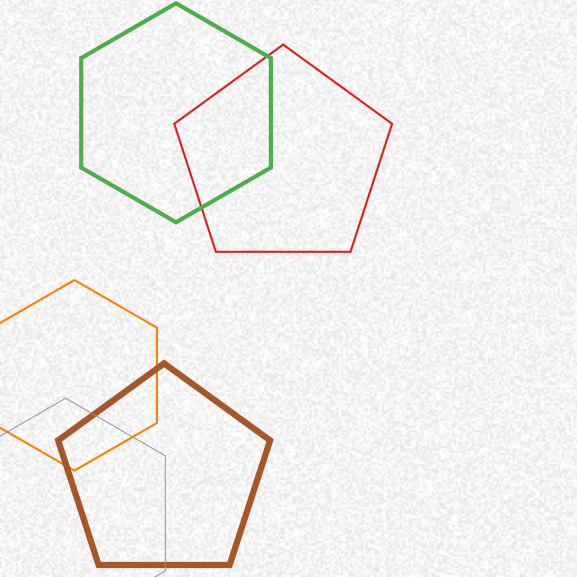[{"shape": "pentagon", "thickness": 1, "radius": 0.99, "center": [0.49, 0.724]}, {"shape": "hexagon", "thickness": 2, "radius": 0.95, "center": [0.305, 0.804]}, {"shape": "hexagon", "thickness": 1, "radius": 0.83, "center": [0.129, 0.349]}, {"shape": "pentagon", "thickness": 3, "radius": 0.96, "center": [0.284, 0.177]}, {"shape": "hexagon", "thickness": 0.5, "radius": 1.0, "center": [0.114, 0.11]}]